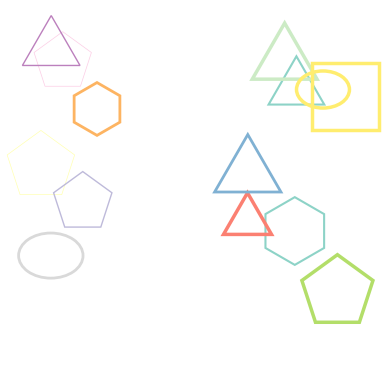[{"shape": "triangle", "thickness": 1.5, "radius": 0.42, "center": [0.77, 0.77]}, {"shape": "hexagon", "thickness": 1.5, "radius": 0.44, "center": [0.766, 0.4]}, {"shape": "pentagon", "thickness": 0.5, "radius": 0.46, "center": [0.106, 0.569]}, {"shape": "pentagon", "thickness": 1, "radius": 0.4, "center": [0.215, 0.475]}, {"shape": "triangle", "thickness": 2.5, "radius": 0.36, "center": [0.643, 0.427]}, {"shape": "triangle", "thickness": 2, "radius": 0.5, "center": [0.644, 0.551]}, {"shape": "hexagon", "thickness": 2, "radius": 0.34, "center": [0.252, 0.717]}, {"shape": "pentagon", "thickness": 2.5, "radius": 0.49, "center": [0.876, 0.241]}, {"shape": "pentagon", "thickness": 0.5, "radius": 0.39, "center": [0.163, 0.839]}, {"shape": "oval", "thickness": 2, "radius": 0.42, "center": [0.132, 0.336]}, {"shape": "triangle", "thickness": 1, "radius": 0.43, "center": [0.133, 0.873]}, {"shape": "triangle", "thickness": 2.5, "radius": 0.49, "center": [0.739, 0.843]}, {"shape": "oval", "thickness": 2.5, "radius": 0.34, "center": [0.839, 0.768]}, {"shape": "square", "thickness": 2.5, "radius": 0.43, "center": [0.897, 0.749]}]